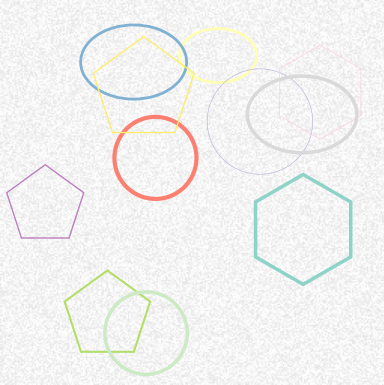[{"shape": "hexagon", "thickness": 2.5, "radius": 0.71, "center": [0.787, 0.404]}, {"shape": "oval", "thickness": 2, "radius": 0.5, "center": [0.567, 0.856]}, {"shape": "circle", "thickness": 0.5, "radius": 0.68, "center": [0.675, 0.684]}, {"shape": "circle", "thickness": 3, "radius": 0.53, "center": [0.404, 0.59]}, {"shape": "oval", "thickness": 2, "radius": 0.69, "center": [0.347, 0.839]}, {"shape": "pentagon", "thickness": 1.5, "radius": 0.58, "center": [0.279, 0.181]}, {"shape": "hexagon", "thickness": 0.5, "radius": 0.61, "center": [0.832, 0.761]}, {"shape": "oval", "thickness": 2.5, "radius": 0.71, "center": [0.785, 0.703]}, {"shape": "pentagon", "thickness": 1, "radius": 0.53, "center": [0.118, 0.467]}, {"shape": "circle", "thickness": 2.5, "radius": 0.54, "center": [0.379, 0.135]}, {"shape": "pentagon", "thickness": 1, "radius": 0.69, "center": [0.373, 0.767]}]